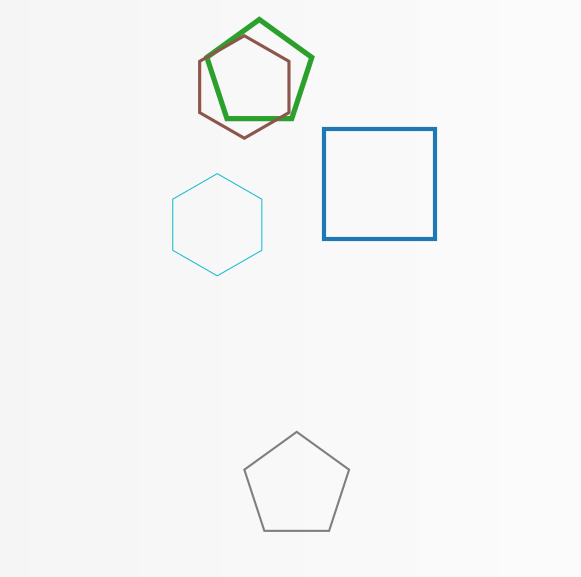[{"shape": "square", "thickness": 2, "radius": 0.48, "center": [0.653, 0.681]}, {"shape": "pentagon", "thickness": 2.5, "radius": 0.47, "center": [0.446, 0.87]}, {"shape": "hexagon", "thickness": 1.5, "radius": 0.44, "center": [0.42, 0.849]}, {"shape": "pentagon", "thickness": 1, "radius": 0.47, "center": [0.51, 0.157]}, {"shape": "hexagon", "thickness": 0.5, "radius": 0.44, "center": [0.374, 0.61]}]